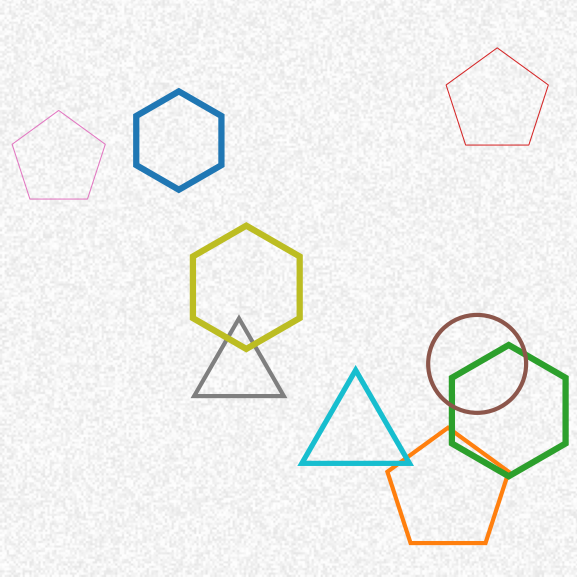[{"shape": "hexagon", "thickness": 3, "radius": 0.43, "center": [0.31, 0.756]}, {"shape": "pentagon", "thickness": 2, "radius": 0.55, "center": [0.776, 0.148]}, {"shape": "hexagon", "thickness": 3, "radius": 0.57, "center": [0.881, 0.288]}, {"shape": "pentagon", "thickness": 0.5, "radius": 0.47, "center": [0.861, 0.823]}, {"shape": "circle", "thickness": 2, "radius": 0.42, "center": [0.826, 0.369]}, {"shape": "pentagon", "thickness": 0.5, "radius": 0.42, "center": [0.102, 0.723]}, {"shape": "triangle", "thickness": 2, "radius": 0.45, "center": [0.414, 0.358]}, {"shape": "hexagon", "thickness": 3, "radius": 0.53, "center": [0.427, 0.502]}, {"shape": "triangle", "thickness": 2.5, "radius": 0.54, "center": [0.616, 0.251]}]